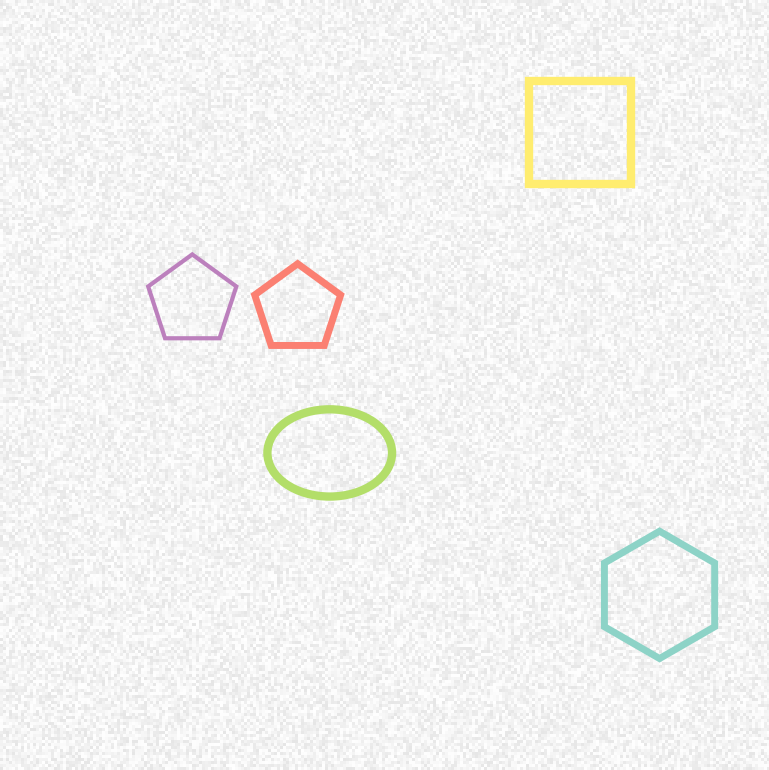[{"shape": "hexagon", "thickness": 2.5, "radius": 0.41, "center": [0.857, 0.227]}, {"shape": "pentagon", "thickness": 2.5, "radius": 0.29, "center": [0.387, 0.599]}, {"shape": "oval", "thickness": 3, "radius": 0.4, "center": [0.428, 0.412]}, {"shape": "pentagon", "thickness": 1.5, "radius": 0.3, "center": [0.25, 0.609]}, {"shape": "square", "thickness": 3, "radius": 0.33, "center": [0.753, 0.828]}]